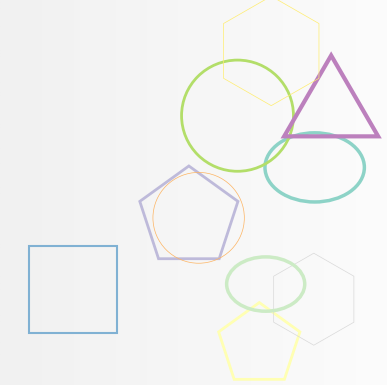[{"shape": "oval", "thickness": 2.5, "radius": 0.64, "center": [0.812, 0.565]}, {"shape": "pentagon", "thickness": 2, "radius": 0.55, "center": [0.669, 0.104]}, {"shape": "pentagon", "thickness": 2, "radius": 0.67, "center": [0.487, 0.436]}, {"shape": "square", "thickness": 1.5, "radius": 0.57, "center": [0.188, 0.248]}, {"shape": "circle", "thickness": 0.5, "radius": 0.59, "center": [0.513, 0.434]}, {"shape": "circle", "thickness": 2, "radius": 0.72, "center": [0.613, 0.7]}, {"shape": "hexagon", "thickness": 0.5, "radius": 0.6, "center": [0.81, 0.223]}, {"shape": "triangle", "thickness": 3, "radius": 0.7, "center": [0.855, 0.716]}, {"shape": "oval", "thickness": 2.5, "radius": 0.5, "center": [0.686, 0.262]}, {"shape": "hexagon", "thickness": 0.5, "radius": 0.71, "center": [0.7, 0.868]}]